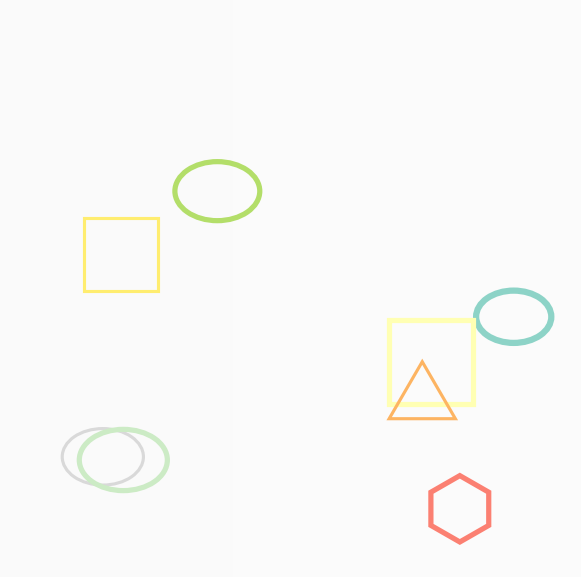[{"shape": "oval", "thickness": 3, "radius": 0.32, "center": [0.884, 0.451]}, {"shape": "square", "thickness": 2.5, "radius": 0.36, "center": [0.741, 0.373]}, {"shape": "hexagon", "thickness": 2.5, "radius": 0.29, "center": [0.791, 0.118]}, {"shape": "triangle", "thickness": 1.5, "radius": 0.33, "center": [0.726, 0.307]}, {"shape": "oval", "thickness": 2.5, "radius": 0.37, "center": [0.374, 0.668]}, {"shape": "oval", "thickness": 1.5, "radius": 0.35, "center": [0.177, 0.208]}, {"shape": "oval", "thickness": 2.5, "radius": 0.38, "center": [0.212, 0.203]}, {"shape": "square", "thickness": 1.5, "radius": 0.32, "center": [0.209, 0.559]}]